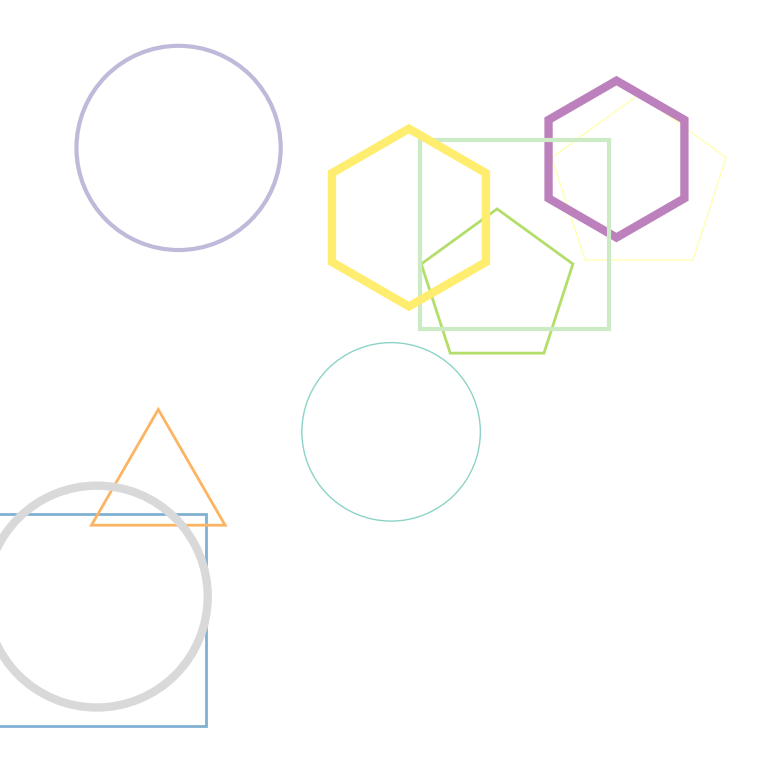[{"shape": "circle", "thickness": 0.5, "radius": 0.58, "center": [0.508, 0.439]}, {"shape": "pentagon", "thickness": 0.5, "radius": 0.6, "center": [0.83, 0.758]}, {"shape": "circle", "thickness": 1.5, "radius": 0.66, "center": [0.232, 0.808]}, {"shape": "square", "thickness": 1, "radius": 0.69, "center": [0.131, 0.195]}, {"shape": "triangle", "thickness": 1, "radius": 0.5, "center": [0.206, 0.368]}, {"shape": "pentagon", "thickness": 1, "radius": 0.52, "center": [0.646, 0.625]}, {"shape": "circle", "thickness": 3, "radius": 0.72, "center": [0.126, 0.225]}, {"shape": "hexagon", "thickness": 3, "radius": 0.51, "center": [0.801, 0.793]}, {"shape": "square", "thickness": 1.5, "radius": 0.61, "center": [0.668, 0.695]}, {"shape": "hexagon", "thickness": 3, "radius": 0.58, "center": [0.531, 0.717]}]